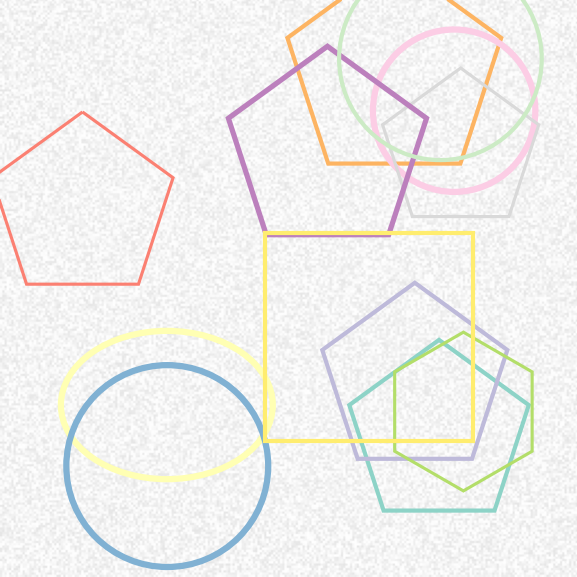[{"shape": "pentagon", "thickness": 2, "radius": 0.82, "center": [0.76, 0.247]}, {"shape": "oval", "thickness": 3, "radius": 0.92, "center": [0.289, 0.298]}, {"shape": "pentagon", "thickness": 2, "radius": 0.84, "center": [0.718, 0.341]}, {"shape": "pentagon", "thickness": 1.5, "radius": 0.82, "center": [0.143, 0.64]}, {"shape": "circle", "thickness": 3, "radius": 0.87, "center": [0.29, 0.192]}, {"shape": "pentagon", "thickness": 2, "radius": 0.97, "center": [0.683, 0.873]}, {"shape": "hexagon", "thickness": 1.5, "radius": 0.69, "center": [0.802, 0.286]}, {"shape": "circle", "thickness": 3, "radius": 0.7, "center": [0.786, 0.807]}, {"shape": "pentagon", "thickness": 1.5, "radius": 0.71, "center": [0.798, 0.739]}, {"shape": "pentagon", "thickness": 2.5, "radius": 0.9, "center": [0.567, 0.739]}, {"shape": "circle", "thickness": 2, "radius": 0.88, "center": [0.763, 0.897]}, {"shape": "square", "thickness": 2, "radius": 0.9, "center": [0.639, 0.416]}]